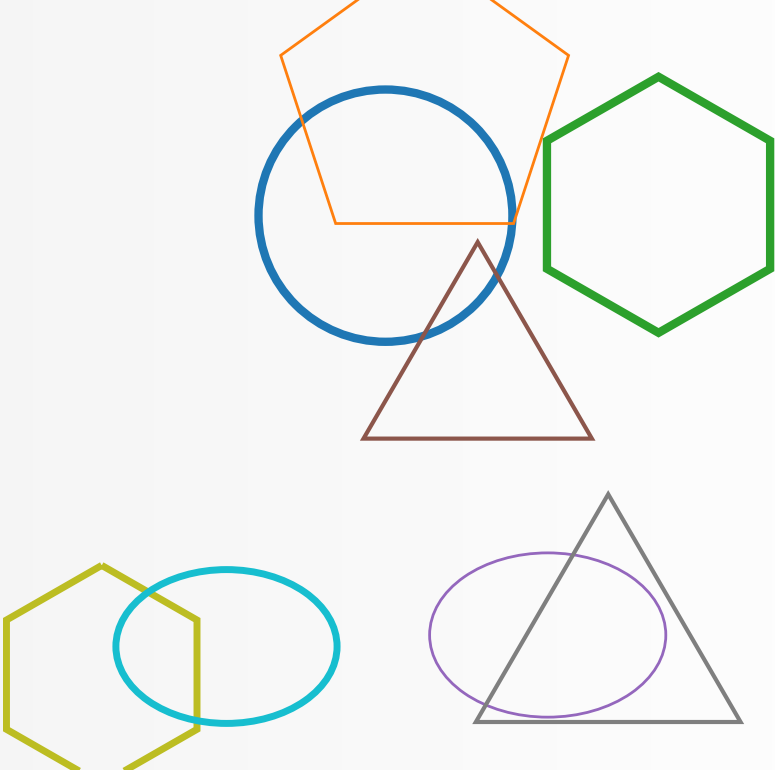[{"shape": "circle", "thickness": 3, "radius": 0.82, "center": [0.497, 0.72]}, {"shape": "pentagon", "thickness": 1, "radius": 0.98, "center": [0.548, 0.868]}, {"shape": "hexagon", "thickness": 3, "radius": 0.83, "center": [0.85, 0.734]}, {"shape": "oval", "thickness": 1, "radius": 0.76, "center": [0.707, 0.175]}, {"shape": "triangle", "thickness": 1.5, "radius": 0.85, "center": [0.616, 0.515]}, {"shape": "triangle", "thickness": 1.5, "radius": 0.99, "center": [0.785, 0.161]}, {"shape": "hexagon", "thickness": 2.5, "radius": 0.71, "center": [0.131, 0.124]}, {"shape": "oval", "thickness": 2.5, "radius": 0.71, "center": [0.292, 0.16]}]